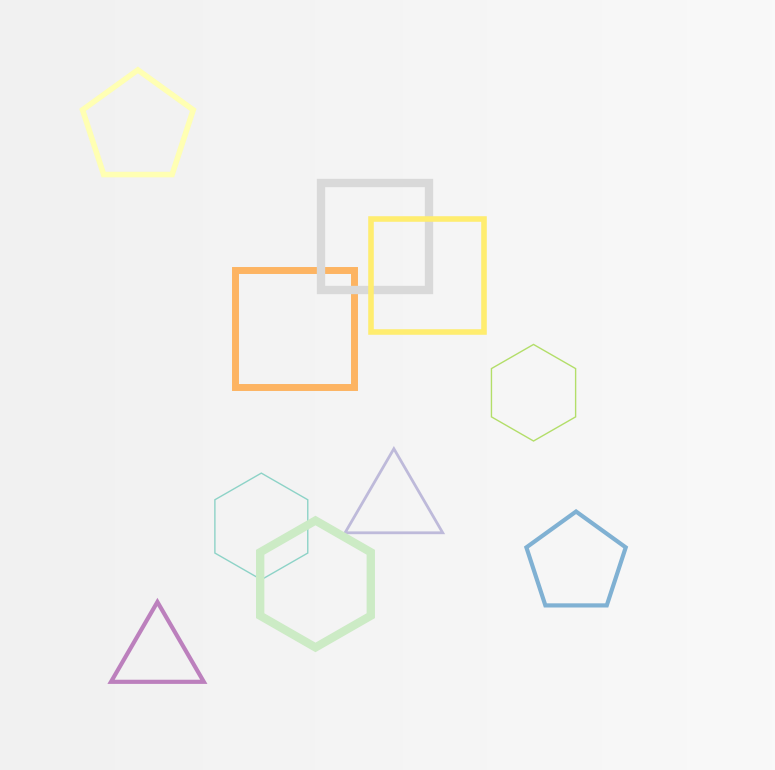[{"shape": "hexagon", "thickness": 0.5, "radius": 0.35, "center": [0.337, 0.316]}, {"shape": "pentagon", "thickness": 2, "radius": 0.38, "center": [0.178, 0.834]}, {"shape": "triangle", "thickness": 1, "radius": 0.36, "center": [0.508, 0.344]}, {"shape": "pentagon", "thickness": 1.5, "radius": 0.34, "center": [0.743, 0.268]}, {"shape": "square", "thickness": 2.5, "radius": 0.38, "center": [0.38, 0.573]}, {"shape": "hexagon", "thickness": 0.5, "radius": 0.31, "center": [0.688, 0.49]}, {"shape": "square", "thickness": 3, "radius": 0.35, "center": [0.484, 0.693]}, {"shape": "triangle", "thickness": 1.5, "radius": 0.35, "center": [0.203, 0.149]}, {"shape": "hexagon", "thickness": 3, "radius": 0.41, "center": [0.407, 0.242]}, {"shape": "square", "thickness": 2, "radius": 0.37, "center": [0.552, 0.643]}]